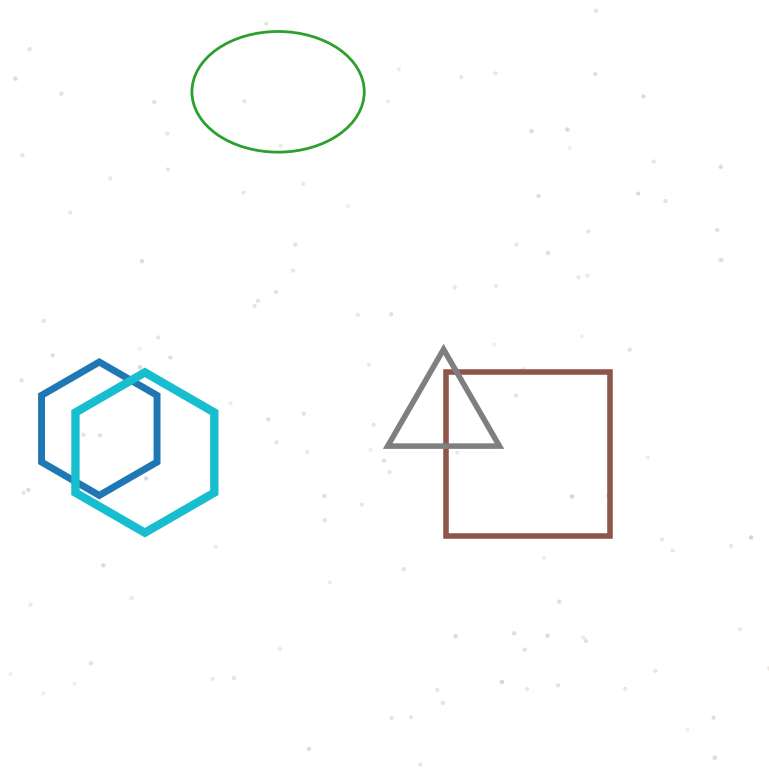[{"shape": "hexagon", "thickness": 2.5, "radius": 0.43, "center": [0.129, 0.443]}, {"shape": "oval", "thickness": 1, "radius": 0.56, "center": [0.361, 0.881]}, {"shape": "square", "thickness": 2, "radius": 0.53, "center": [0.686, 0.411]}, {"shape": "triangle", "thickness": 2, "radius": 0.42, "center": [0.576, 0.463]}, {"shape": "hexagon", "thickness": 3, "radius": 0.52, "center": [0.188, 0.412]}]